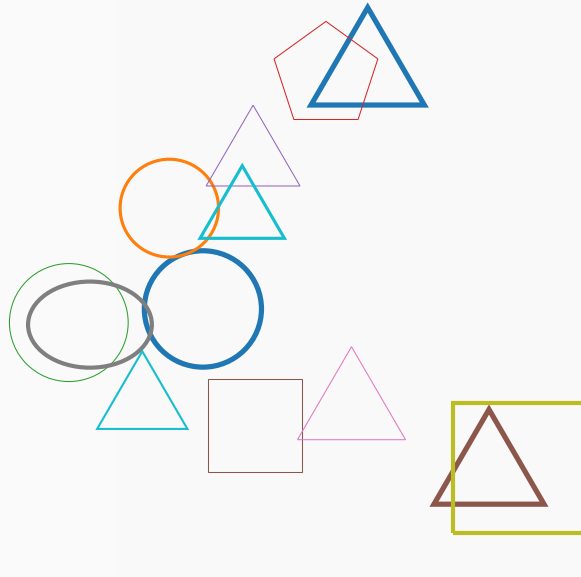[{"shape": "triangle", "thickness": 2.5, "radius": 0.56, "center": [0.633, 0.874]}, {"shape": "circle", "thickness": 2.5, "radius": 0.5, "center": [0.349, 0.464]}, {"shape": "circle", "thickness": 1.5, "radius": 0.42, "center": [0.291, 0.639]}, {"shape": "circle", "thickness": 0.5, "radius": 0.51, "center": [0.118, 0.441]}, {"shape": "pentagon", "thickness": 0.5, "radius": 0.47, "center": [0.561, 0.868]}, {"shape": "triangle", "thickness": 0.5, "radius": 0.47, "center": [0.435, 0.724]}, {"shape": "square", "thickness": 0.5, "radius": 0.4, "center": [0.439, 0.263]}, {"shape": "triangle", "thickness": 2.5, "radius": 0.55, "center": [0.841, 0.181]}, {"shape": "triangle", "thickness": 0.5, "radius": 0.54, "center": [0.605, 0.291]}, {"shape": "oval", "thickness": 2, "radius": 0.53, "center": [0.155, 0.437]}, {"shape": "square", "thickness": 2, "radius": 0.56, "center": [0.893, 0.189]}, {"shape": "triangle", "thickness": 1, "radius": 0.45, "center": [0.245, 0.301]}, {"shape": "triangle", "thickness": 1.5, "radius": 0.42, "center": [0.417, 0.628]}]